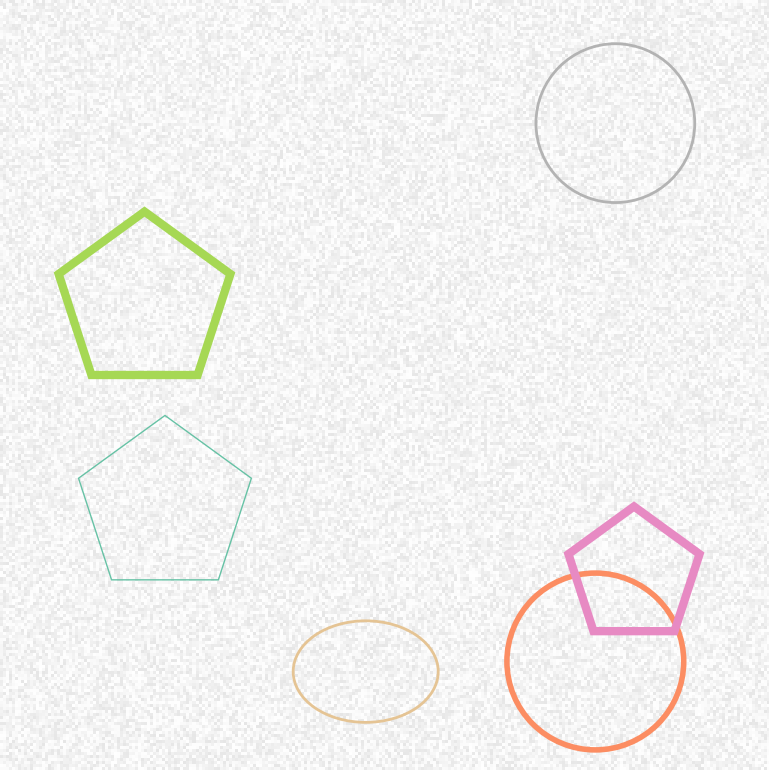[{"shape": "pentagon", "thickness": 0.5, "radius": 0.59, "center": [0.214, 0.342]}, {"shape": "circle", "thickness": 2, "radius": 0.57, "center": [0.773, 0.141]}, {"shape": "pentagon", "thickness": 3, "radius": 0.45, "center": [0.823, 0.253]}, {"shape": "pentagon", "thickness": 3, "radius": 0.59, "center": [0.188, 0.608]}, {"shape": "oval", "thickness": 1, "radius": 0.47, "center": [0.475, 0.128]}, {"shape": "circle", "thickness": 1, "radius": 0.52, "center": [0.799, 0.84]}]